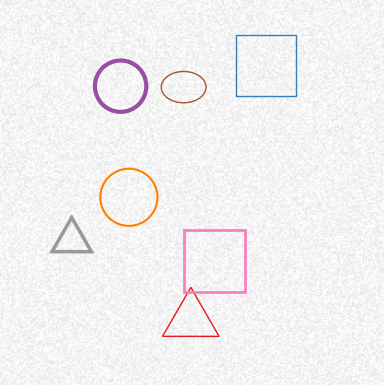[{"shape": "triangle", "thickness": 1, "radius": 0.42, "center": [0.496, 0.169]}, {"shape": "square", "thickness": 1, "radius": 0.39, "center": [0.691, 0.83]}, {"shape": "circle", "thickness": 3, "radius": 0.33, "center": [0.313, 0.776]}, {"shape": "circle", "thickness": 1.5, "radius": 0.37, "center": [0.335, 0.488]}, {"shape": "oval", "thickness": 1, "radius": 0.29, "center": [0.477, 0.774]}, {"shape": "square", "thickness": 2, "radius": 0.4, "center": [0.557, 0.322]}, {"shape": "triangle", "thickness": 2.5, "radius": 0.3, "center": [0.186, 0.376]}]